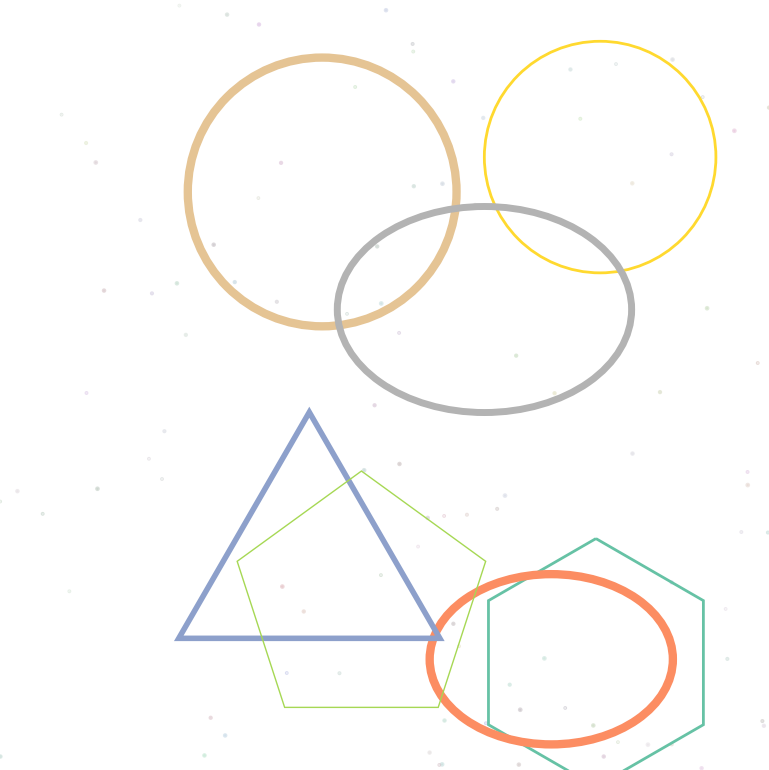[{"shape": "hexagon", "thickness": 1, "radius": 0.81, "center": [0.774, 0.139]}, {"shape": "oval", "thickness": 3, "radius": 0.79, "center": [0.716, 0.144]}, {"shape": "triangle", "thickness": 2, "radius": 0.98, "center": [0.402, 0.269]}, {"shape": "pentagon", "thickness": 0.5, "radius": 0.85, "center": [0.469, 0.219]}, {"shape": "circle", "thickness": 1, "radius": 0.75, "center": [0.779, 0.796]}, {"shape": "circle", "thickness": 3, "radius": 0.87, "center": [0.418, 0.751]}, {"shape": "oval", "thickness": 2.5, "radius": 0.96, "center": [0.629, 0.598]}]